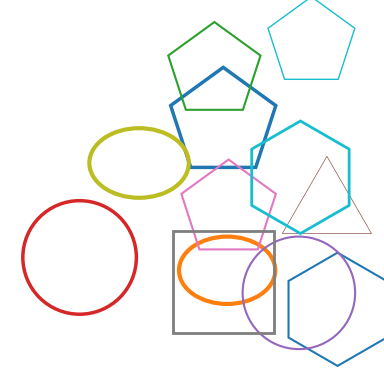[{"shape": "hexagon", "thickness": 1.5, "radius": 0.74, "center": [0.877, 0.197]}, {"shape": "pentagon", "thickness": 2.5, "radius": 0.72, "center": [0.58, 0.681]}, {"shape": "oval", "thickness": 3, "radius": 0.63, "center": [0.59, 0.298]}, {"shape": "pentagon", "thickness": 1.5, "radius": 0.63, "center": [0.557, 0.817]}, {"shape": "circle", "thickness": 2.5, "radius": 0.74, "center": [0.207, 0.331]}, {"shape": "circle", "thickness": 1.5, "radius": 0.73, "center": [0.776, 0.239]}, {"shape": "triangle", "thickness": 0.5, "radius": 0.67, "center": [0.849, 0.46]}, {"shape": "pentagon", "thickness": 1.5, "radius": 0.65, "center": [0.594, 0.457]}, {"shape": "square", "thickness": 2, "radius": 0.66, "center": [0.58, 0.268]}, {"shape": "oval", "thickness": 3, "radius": 0.65, "center": [0.361, 0.577]}, {"shape": "pentagon", "thickness": 1, "radius": 0.59, "center": [0.809, 0.89]}, {"shape": "hexagon", "thickness": 2, "radius": 0.73, "center": [0.78, 0.54]}]